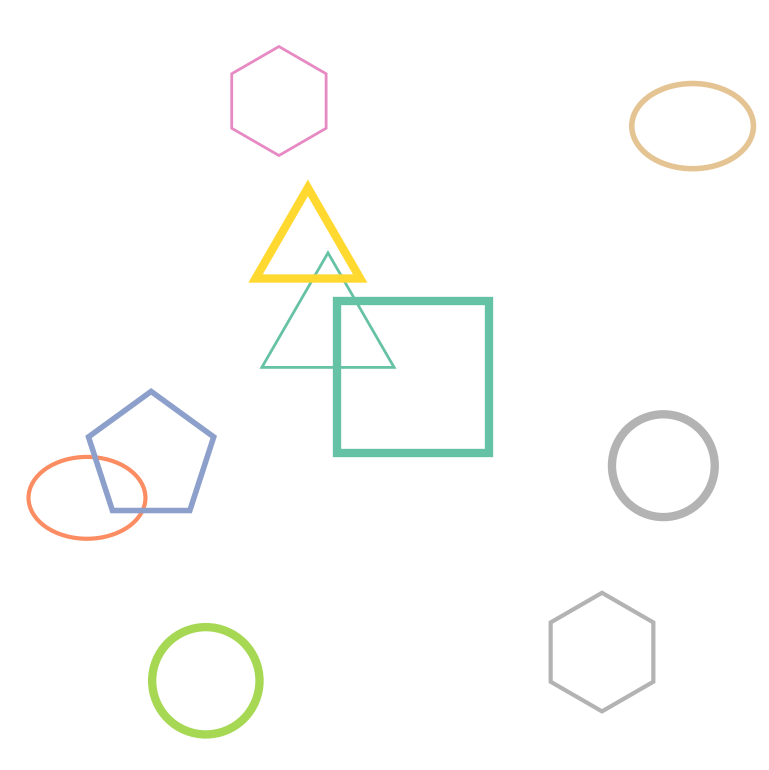[{"shape": "triangle", "thickness": 1, "radius": 0.5, "center": [0.426, 0.572]}, {"shape": "square", "thickness": 3, "radius": 0.49, "center": [0.536, 0.511]}, {"shape": "oval", "thickness": 1.5, "radius": 0.38, "center": [0.113, 0.353]}, {"shape": "pentagon", "thickness": 2, "radius": 0.43, "center": [0.196, 0.406]}, {"shape": "hexagon", "thickness": 1, "radius": 0.35, "center": [0.362, 0.869]}, {"shape": "circle", "thickness": 3, "radius": 0.35, "center": [0.267, 0.116]}, {"shape": "triangle", "thickness": 3, "radius": 0.39, "center": [0.4, 0.678]}, {"shape": "oval", "thickness": 2, "radius": 0.4, "center": [0.899, 0.836]}, {"shape": "hexagon", "thickness": 1.5, "radius": 0.38, "center": [0.782, 0.153]}, {"shape": "circle", "thickness": 3, "radius": 0.33, "center": [0.862, 0.395]}]